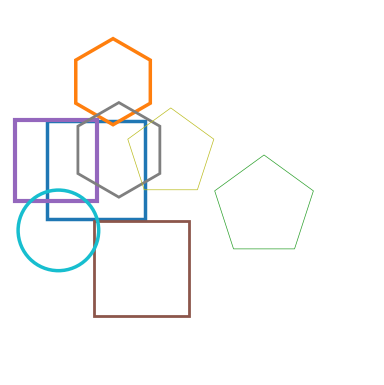[{"shape": "square", "thickness": 2.5, "radius": 0.64, "center": [0.249, 0.559]}, {"shape": "hexagon", "thickness": 2.5, "radius": 0.56, "center": [0.294, 0.788]}, {"shape": "pentagon", "thickness": 0.5, "radius": 0.67, "center": [0.686, 0.463]}, {"shape": "square", "thickness": 3, "radius": 0.53, "center": [0.146, 0.583]}, {"shape": "square", "thickness": 2, "radius": 0.62, "center": [0.369, 0.303]}, {"shape": "hexagon", "thickness": 2, "radius": 0.61, "center": [0.309, 0.611]}, {"shape": "pentagon", "thickness": 0.5, "radius": 0.59, "center": [0.444, 0.602]}, {"shape": "circle", "thickness": 2.5, "radius": 0.52, "center": [0.152, 0.402]}]